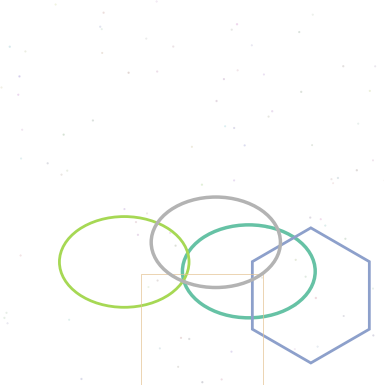[{"shape": "oval", "thickness": 2.5, "radius": 0.86, "center": [0.646, 0.295]}, {"shape": "hexagon", "thickness": 2, "radius": 0.88, "center": [0.807, 0.233]}, {"shape": "oval", "thickness": 2, "radius": 0.84, "center": [0.323, 0.32]}, {"shape": "square", "thickness": 0.5, "radius": 0.79, "center": [0.525, 0.129]}, {"shape": "oval", "thickness": 2.5, "radius": 0.84, "center": [0.561, 0.371]}]